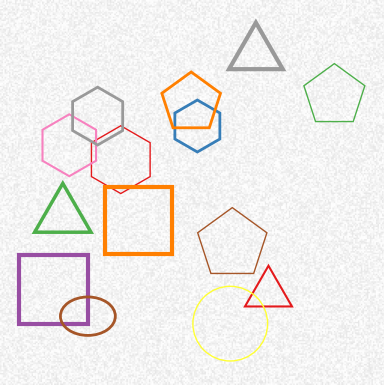[{"shape": "hexagon", "thickness": 1, "radius": 0.44, "center": [0.314, 0.585]}, {"shape": "triangle", "thickness": 1.5, "radius": 0.35, "center": [0.697, 0.239]}, {"shape": "hexagon", "thickness": 2, "radius": 0.34, "center": [0.513, 0.673]}, {"shape": "triangle", "thickness": 2.5, "radius": 0.42, "center": [0.163, 0.439]}, {"shape": "pentagon", "thickness": 1, "radius": 0.42, "center": [0.869, 0.752]}, {"shape": "square", "thickness": 3, "radius": 0.45, "center": [0.139, 0.248]}, {"shape": "pentagon", "thickness": 2, "radius": 0.4, "center": [0.497, 0.733]}, {"shape": "square", "thickness": 3, "radius": 0.44, "center": [0.36, 0.428]}, {"shape": "circle", "thickness": 1, "radius": 0.48, "center": [0.598, 0.159]}, {"shape": "oval", "thickness": 2, "radius": 0.36, "center": [0.228, 0.179]}, {"shape": "pentagon", "thickness": 1, "radius": 0.47, "center": [0.603, 0.366]}, {"shape": "hexagon", "thickness": 1.5, "radius": 0.4, "center": [0.18, 0.623]}, {"shape": "triangle", "thickness": 3, "radius": 0.4, "center": [0.665, 0.861]}, {"shape": "hexagon", "thickness": 2, "radius": 0.38, "center": [0.254, 0.698]}]